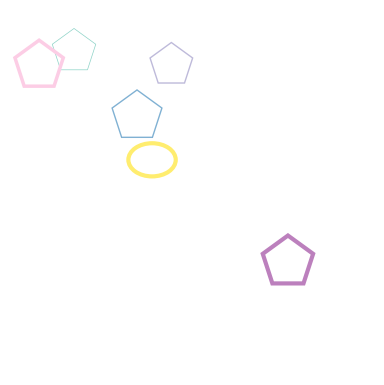[{"shape": "pentagon", "thickness": 0.5, "radius": 0.3, "center": [0.192, 0.867]}, {"shape": "pentagon", "thickness": 1, "radius": 0.29, "center": [0.445, 0.831]}, {"shape": "pentagon", "thickness": 1, "radius": 0.34, "center": [0.356, 0.698]}, {"shape": "pentagon", "thickness": 2.5, "radius": 0.33, "center": [0.102, 0.83]}, {"shape": "pentagon", "thickness": 3, "radius": 0.34, "center": [0.748, 0.319]}, {"shape": "oval", "thickness": 3, "radius": 0.31, "center": [0.395, 0.585]}]